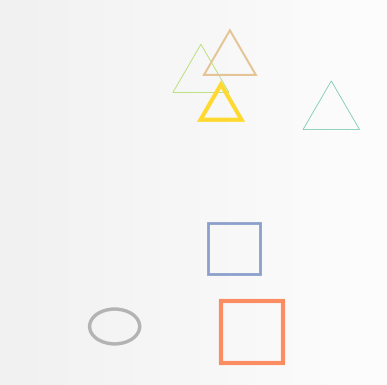[{"shape": "triangle", "thickness": 0.5, "radius": 0.42, "center": [0.855, 0.706]}, {"shape": "square", "thickness": 3, "radius": 0.4, "center": [0.651, 0.138]}, {"shape": "square", "thickness": 2, "radius": 0.33, "center": [0.604, 0.355]}, {"shape": "triangle", "thickness": 0.5, "radius": 0.42, "center": [0.518, 0.801]}, {"shape": "triangle", "thickness": 3, "radius": 0.31, "center": [0.57, 0.72]}, {"shape": "triangle", "thickness": 1.5, "radius": 0.39, "center": [0.593, 0.844]}, {"shape": "oval", "thickness": 2.5, "radius": 0.32, "center": [0.296, 0.152]}]